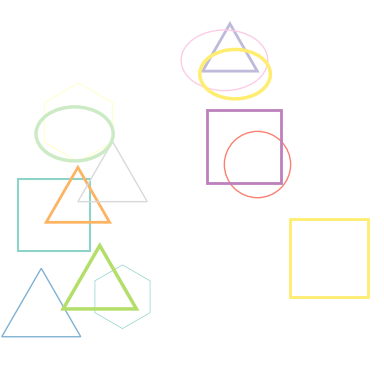[{"shape": "square", "thickness": 1.5, "radius": 0.47, "center": [0.14, 0.441]}, {"shape": "hexagon", "thickness": 0.5, "radius": 0.41, "center": [0.318, 0.229]}, {"shape": "hexagon", "thickness": 0.5, "radius": 0.51, "center": [0.204, 0.682]}, {"shape": "triangle", "thickness": 2, "radius": 0.41, "center": [0.597, 0.856]}, {"shape": "circle", "thickness": 1, "radius": 0.43, "center": [0.669, 0.573]}, {"shape": "triangle", "thickness": 1, "radius": 0.59, "center": [0.107, 0.185]}, {"shape": "triangle", "thickness": 2, "radius": 0.48, "center": [0.202, 0.47]}, {"shape": "triangle", "thickness": 2.5, "radius": 0.55, "center": [0.259, 0.253]}, {"shape": "oval", "thickness": 1, "radius": 0.56, "center": [0.583, 0.843]}, {"shape": "triangle", "thickness": 1, "radius": 0.52, "center": [0.292, 0.528]}, {"shape": "square", "thickness": 2, "radius": 0.48, "center": [0.633, 0.62]}, {"shape": "oval", "thickness": 2.5, "radius": 0.5, "center": [0.194, 0.652]}, {"shape": "square", "thickness": 2, "radius": 0.5, "center": [0.855, 0.33]}, {"shape": "oval", "thickness": 2.5, "radius": 0.46, "center": [0.611, 0.807]}]